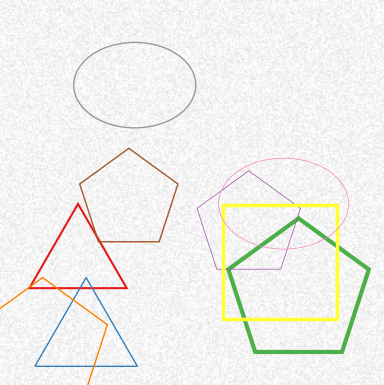[{"shape": "triangle", "thickness": 1.5, "radius": 0.73, "center": [0.203, 0.325]}, {"shape": "triangle", "thickness": 1, "radius": 0.77, "center": [0.224, 0.125]}, {"shape": "pentagon", "thickness": 3, "radius": 0.96, "center": [0.776, 0.241]}, {"shape": "pentagon", "thickness": 0.5, "radius": 0.71, "center": [0.646, 0.415]}, {"shape": "pentagon", "thickness": 1, "radius": 0.89, "center": [0.111, 0.102]}, {"shape": "square", "thickness": 2.5, "radius": 0.74, "center": [0.728, 0.319]}, {"shape": "pentagon", "thickness": 1, "radius": 0.67, "center": [0.335, 0.481]}, {"shape": "oval", "thickness": 0.5, "radius": 0.84, "center": [0.737, 0.471]}, {"shape": "oval", "thickness": 1, "radius": 0.79, "center": [0.35, 0.779]}]